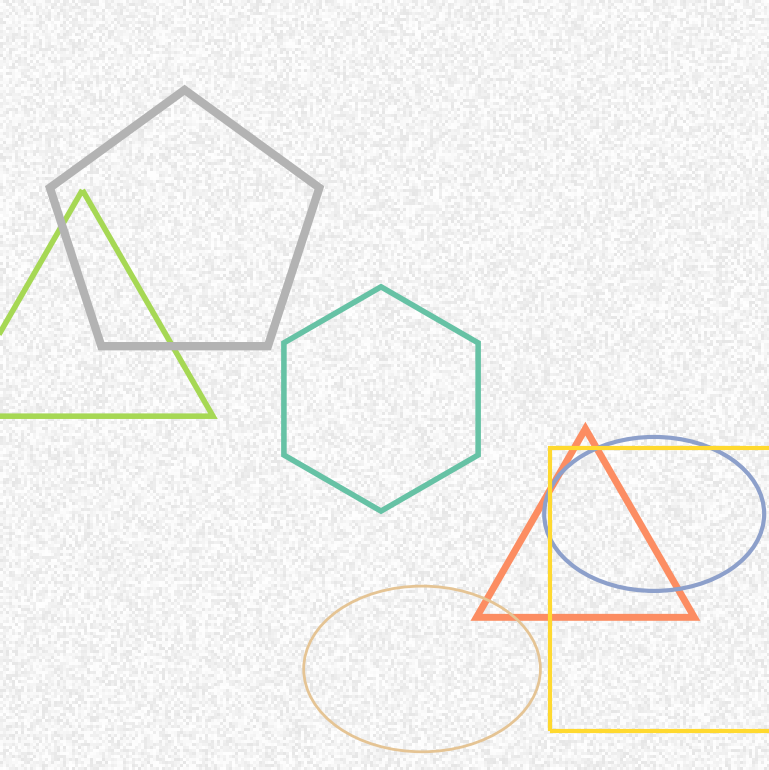[{"shape": "hexagon", "thickness": 2, "radius": 0.73, "center": [0.495, 0.482]}, {"shape": "triangle", "thickness": 2.5, "radius": 0.82, "center": [0.76, 0.28]}, {"shape": "oval", "thickness": 1.5, "radius": 0.71, "center": [0.85, 0.333]}, {"shape": "triangle", "thickness": 2, "radius": 0.98, "center": [0.107, 0.557]}, {"shape": "square", "thickness": 1.5, "radius": 0.92, "center": [0.897, 0.234]}, {"shape": "oval", "thickness": 1, "radius": 0.77, "center": [0.548, 0.131]}, {"shape": "pentagon", "thickness": 3, "radius": 0.92, "center": [0.24, 0.699]}]